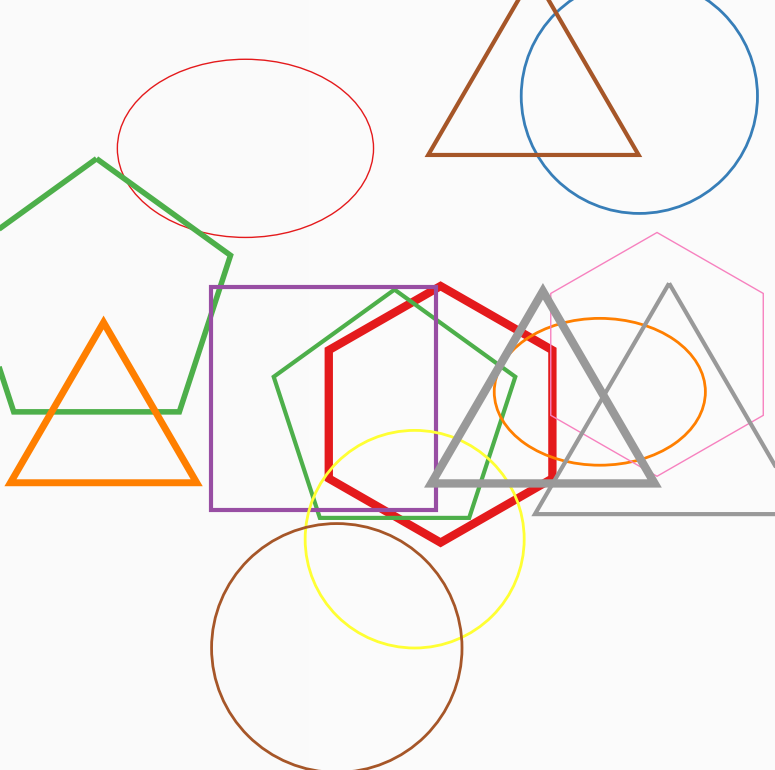[{"shape": "hexagon", "thickness": 3, "radius": 0.83, "center": [0.568, 0.462]}, {"shape": "oval", "thickness": 0.5, "radius": 0.83, "center": [0.317, 0.807]}, {"shape": "circle", "thickness": 1, "radius": 0.76, "center": [0.825, 0.875]}, {"shape": "pentagon", "thickness": 1.5, "radius": 0.82, "center": [0.509, 0.46]}, {"shape": "pentagon", "thickness": 2, "radius": 0.91, "center": [0.125, 0.612]}, {"shape": "square", "thickness": 1.5, "radius": 0.73, "center": [0.418, 0.482]}, {"shape": "oval", "thickness": 1, "radius": 0.68, "center": [0.774, 0.491]}, {"shape": "triangle", "thickness": 2.5, "radius": 0.69, "center": [0.134, 0.442]}, {"shape": "circle", "thickness": 1, "radius": 0.71, "center": [0.535, 0.3]}, {"shape": "circle", "thickness": 1, "radius": 0.81, "center": [0.435, 0.158]}, {"shape": "triangle", "thickness": 1.5, "radius": 0.78, "center": [0.688, 0.877]}, {"shape": "hexagon", "thickness": 0.5, "radius": 0.79, "center": [0.848, 0.54]}, {"shape": "triangle", "thickness": 1.5, "radius": 1.0, "center": [0.863, 0.432]}, {"shape": "triangle", "thickness": 3, "radius": 0.83, "center": [0.701, 0.455]}]